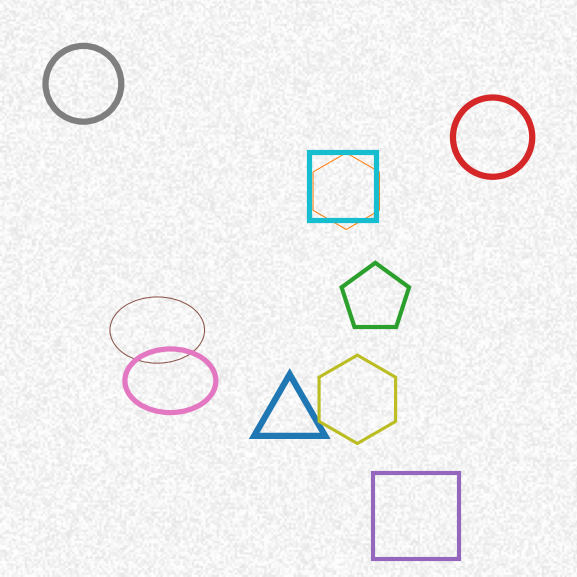[{"shape": "triangle", "thickness": 3, "radius": 0.36, "center": [0.502, 0.28]}, {"shape": "hexagon", "thickness": 0.5, "radius": 0.33, "center": [0.6, 0.668]}, {"shape": "pentagon", "thickness": 2, "radius": 0.31, "center": [0.65, 0.483]}, {"shape": "circle", "thickness": 3, "radius": 0.34, "center": [0.853, 0.762]}, {"shape": "square", "thickness": 2, "radius": 0.37, "center": [0.72, 0.106]}, {"shape": "oval", "thickness": 0.5, "radius": 0.41, "center": [0.272, 0.428]}, {"shape": "oval", "thickness": 2.5, "radius": 0.39, "center": [0.295, 0.34]}, {"shape": "circle", "thickness": 3, "radius": 0.33, "center": [0.144, 0.854]}, {"shape": "hexagon", "thickness": 1.5, "radius": 0.38, "center": [0.619, 0.308]}, {"shape": "square", "thickness": 2.5, "radius": 0.29, "center": [0.593, 0.677]}]